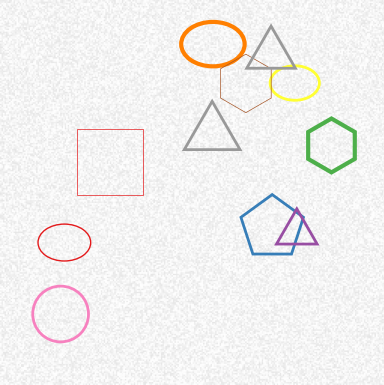[{"shape": "square", "thickness": 0.5, "radius": 0.43, "center": [0.285, 0.579]}, {"shape": "oval", "thickness": 1, "radius": 0.34, "center": [0.167, 0.37]}, {"shape": "pentagon", "thickness": 2, "radius": 0.43, "center": [0.707, 0.409]}, {"shape": "hexagon", "thickness": 3, "radius": 0.35, "center": [0.861, 0.622]}, {"shape": "triangle", "thickness": 2, "radius": 0.3, "center": [0.771, 0.397]}, {"shape": "oval", "thickness": 3, "radius": 0.41, "center": [0.553, 0.885]}, {"shape": "oval", "thickness": 2, "radius": 0.32, "center": [0.766, 0.784]}, {"shape": "hexagon", "thickness": 0.5, "radius": 0.38, "center": [0.639, 0.783]}, {"shape": "circle", "thickness": 2, "radius": 0.36, "center": [0.157, 0.184]}, {"shape": "triangle", "thickness": 2, "radius": 0.42, "center": [0.551, 0.653]}, {"shape": "triangle", "thickness": 2, "radius": 0.36, "center": [0.704, 0.859]}]